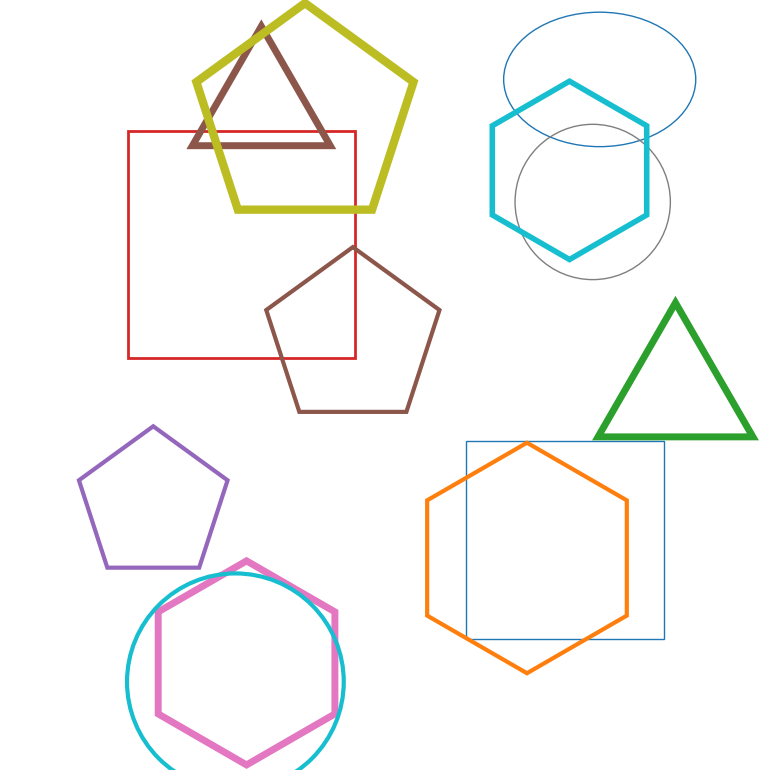[{"shape": "square", "thickness": 0.5, "radius": 0.64, "center": [0.734, 0.299]}, {"shape": "oval", "thickness": 0.5, "radius": 0.62, "center": [0.779, 0.897]}, {"shape": "hexagon", "thickness": 1.5, "radius": 0.75, "center": [0.684, 0.275]}, {"shape": "triangle", "thickness": 2.5, "radius": 0.58, "center": [0.877, 0.491]}, {"shape": "square", "thickness": 1, "radius": 0.74, "center": [0.314, 0.682]}, {"shape": "pentagon", "thickness": 1.5, "radius": 0.51, "center": [0.199, 0.345]}, {"shape": "pentagon", "thickness": 1.5, "radius": 0.59, "center": [0.458, 0.561]}, {"shape": "triangle", "thickness": 2.5, "radius": 0.52, "center": [0.339, 0.862]}, {"shape": "hexagon", "thickness": 2.5, "radius": 0.66, "center": [0.32, 0.139]}, {"shape": "circle", "thickness": 0.5, "radius": 0.5, "center": [0.77, 0.738]}, {"shape": "pentagon", "thickness": 3, "radius": 0.74, "center": [0.396, 0.848]}, {"shape": "circle", "thickness": 1.5, "radius": 0.7, "center": [0.306, 0.115]}, {"shape": "hexagon", "thickness": 2, "radius": 0.58, "center": [0.74, 0.779]}]